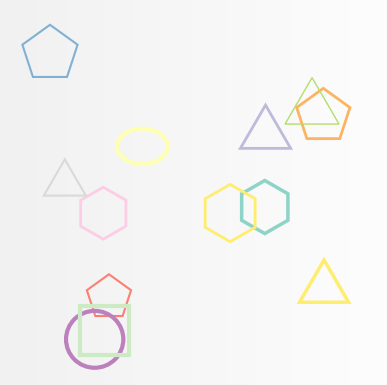[{"shape": "hexagon", "thickness": 2.5, "radius": 0.34, "center": [0.683, 0.462]}, {"shape": "oval", "thickness": 3, "radius": 0.33, "center": [0.367, 0.62]}, {"shape": "triangle", "thickness": 2, "radius": 0.37, "center": [0.685, 0.652]}, {"shape": "pentagon", "thickness": 1.5, "radius": 0.3, "center": [0.281, 0.228]}, {"shape": "pentagon", "thickness": 1.5, "radius": 0.37, "center": [0.129, 0.861]}, {"shape": "pentagon", "thickness": 2, "radius": 0.36, "center": [0.834, 0.698]}, {"shape": "triangle", "thickness": 1, "radius": 0.4, "center": [0.805, 0.718]}, {"shape": "hexagon", "thickness": 2, "radius": 0.34, "center": [0.267, 0.446]}, {"shape": "triangle", "thickness": 1.5, "radius": 0.31, "center": [0.167, 0.523]}, {"shape": "circle", "thickness": 3, "radius": 0.37, "center": [0.244, 0.119]}, {"shape": "square", "thickness": 3, "radius": 0.32, "center": [0.27, 0.142]}, {"shape": "triangle", "thickness": 2.5, "radius": 0.37, "center": [0.836, 0.251]}, {"shape": "hexagon", "thickness": 2, "radius": 0.37, "center": [0.594, 0.447]}]